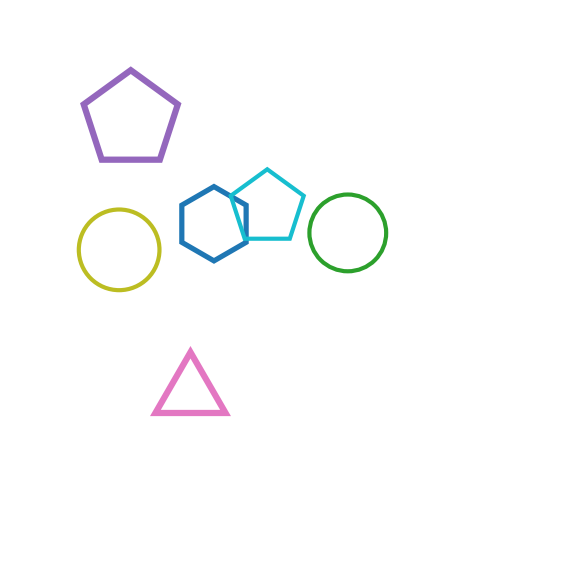[{"shape": "hexagon", "thickness": 2.5, "radius": 0.32, "center": [0.371, 0.612]}, {"shape": "circle", "thickness": 2, "radius": 0.33, "center": [0.602, 0.596]}, {"shape": "pentagon", "thickness": 3, "radius": 0.43, "center": [0.226, 0.792]}, {"shape": "triangle", "thickness": 3, "radius": 0.35, "center": [0.33, 0.319]}, {"shape": "circle", "thickness": 2, "radius": 0.35, "center": [0.206, 0.567]}, {"shape": "pentagon", "thickness": 2, "radius": 0.33, "center": [0.463, 0.64]}]